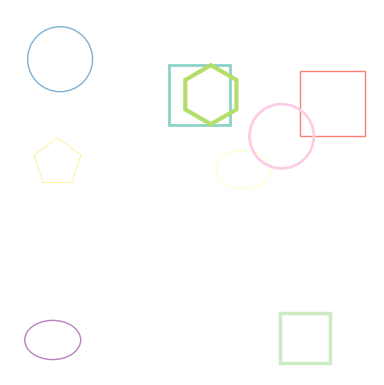[{"shape": "square", "thickness": 2, "radius": 0.4, "center": [0.518, 0.753]}, {"shape": "oval", "thickness": 0.5, "radius": 0.35, "center": [0.633, 0.56]}, {"shape": "square", "thickness": 1, "radius": 0.42, "center": [0.863, 0.732]}, {"shape": "circle", "thickness": 1, "radius": 0.42, "center": [0.156, 0.846]}, {"shape": "hexagon", "thickness": 3, "radius": 0.38, "center": [0.548, 0.754]}, {"shape": "circle", "thickness": 2, "radius": 0.42, "center": [0.732, 0.646]}, {"shape": "oval", "thickness": 1, "radius": 0.36, "center": [0.137, 0.117]}, {"shape": "square", "thickness": 2.5, "radius": 0.33, "center": [0.792, 0.122]}, {"shape": "pentagon", "thickness": 0.5, "radius": 0.32, "center": [0.149, 0.577]}]